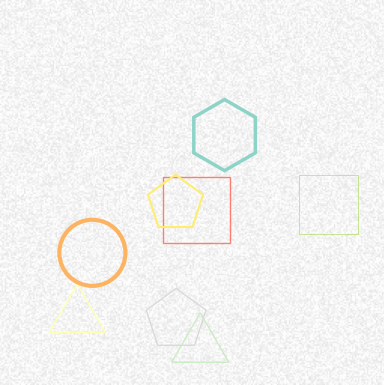[{"shape": "hexagon", "thickness": 2.5, "radius": 0.46, "center": [0.583, 0.649]}, {"shape": "triangle", "thickness": 1, "radius": 0.42, "center": [0.201, 0.179]}, {"shape": "square", "thickness": 1, "radius": 0.43, "center": [0.51, 0.455]}, {"shape": "circle", "thickness": 3, "radius": 0.43, "center": [0.24, 0.343]}, {"shape": "square", "thickness": 0.5, "radius": 0.38, "center": [0.853, 0.469]}, {"shape": "pentagon", "thickness": 1, "radius": 0.41, "center": [0.457, 0.169]}, {"shape": "triangle", "thickness": 1, "radius": 0.43, "center": [0.52, 0.102]}, {"shape": "pentagon", "thickness": 1.5, "radius": 0.38, "center": [0.456, 0.471]}]